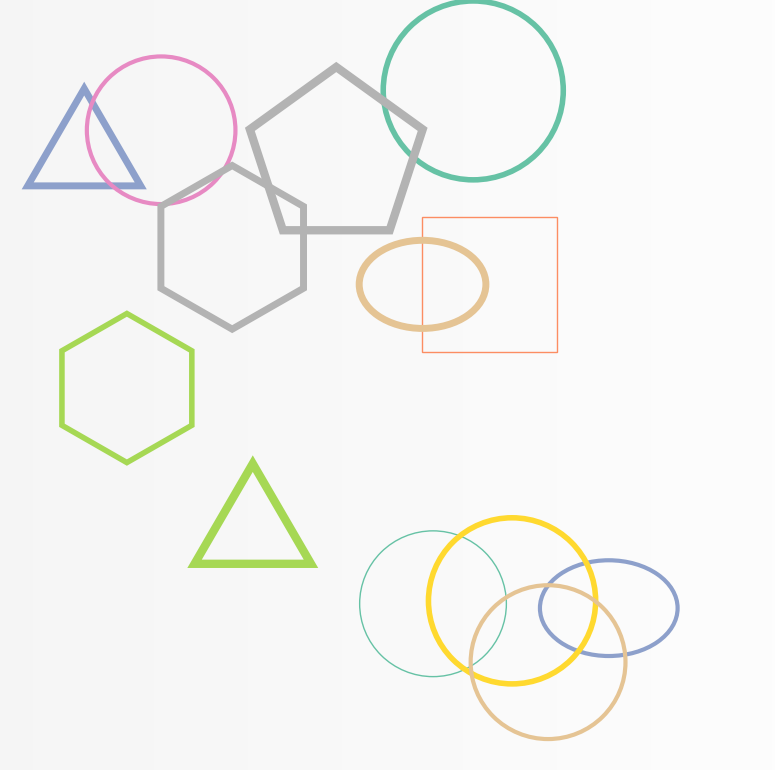[{"shape": "circle", "thickness": 0.5, "radius": 0.47, "center": [0.559, 0.216]}, {"shape": "circle", "thickness": 2, "radius": 0.58, "center": [0.611, 0.883]}, {"shape": "square", "thickness": 0.5, "radius": 0.44, "center": [0.632, 0.631]}, {"shape": "oval", "thickness": 1.5, "radius": 0.44, "center": [0.786, 0.21]}, {"shape": "triangle", "thickness": 2.5, "radius": 0.42, "center": [0.109, 0.801]}, {"shape": "circle", "thickness": 1.5, "radius": 0.48, "center": [0.208, 0.831]}, {"shape": "triangle", "thickness": 3, "radius": 0.43, "center": [0.326, 0.311]}, {"shape": "hexagon", "thickness": 2, "radius": 0.48, "center": [0.164, 0.496]}, {"shape": "circle", "thickness": 2, "radius": 0.54, "center": [0.661, 0.22]}, {"shape": "oval", "thickness": 2.5, "radius": 0.41, "center": [0.545, 0.631]}, {"shape": "circle", "thickness": 1.5, "radius": 0.5, "center": [0.707, 0.14]}, {"shape": "pentagon", "thickness": 3, "radius": 0.59, "center": [0.434, 0.796]}, {"shape": "hexagon", "thickness": 2.5, "radius": 0.53, "center": [0.3, 0.679]}]